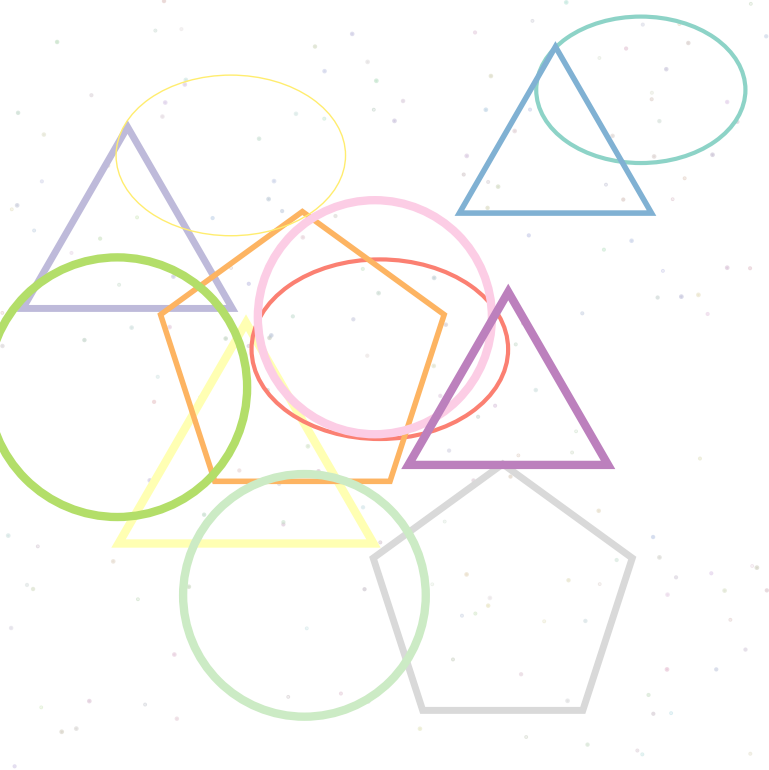[{"shape": "oval", "thickness": 1.5, "radius": 0.68, "center": [0.832, 0.883]}, {"shape": "triangle", "thickness": 3, "radius": 0.96, "center": [0.32, 0.39]}, {"shape": "triangle", "thickness": 2.5, "radius": 0.79, "center": [0.166, 0.678]}, {"shape": "oval", "thickness": 1.5, "radius": 0.83, "center": [0.493, 0.546]}, {"shape": "triangle", "thickness": 2, "radius": 0.72, "center": [0.721, 0.795]}, {"shape": "pentagon", "thickness": 2, "radius": 0.97, "center": [0.393, 0.532]}, {"shape": "circle", "thickness": 3, "radius": 0.84, "center": [0.152, 0.497]}, {"shape": "circle", "thickness": 3, "radius": 0.76, "center": [0.487, 0.588]}, {"shape": "pentagon", "thickness": 2.5, "radius": 0.88, "center": [0.653, 0.221]}, {"shape": "triangle", "thickness": 3, "radius": 0.75, "center": [0.66, 0.471]}, {"shape": "circle", "thickness": 3, "radius": 0.79, "center": [0.395, 0.227]}, {"shape": "oval", "thickness": 0.5, "radius": 0.74, "center": [0.3, 0.798]}]